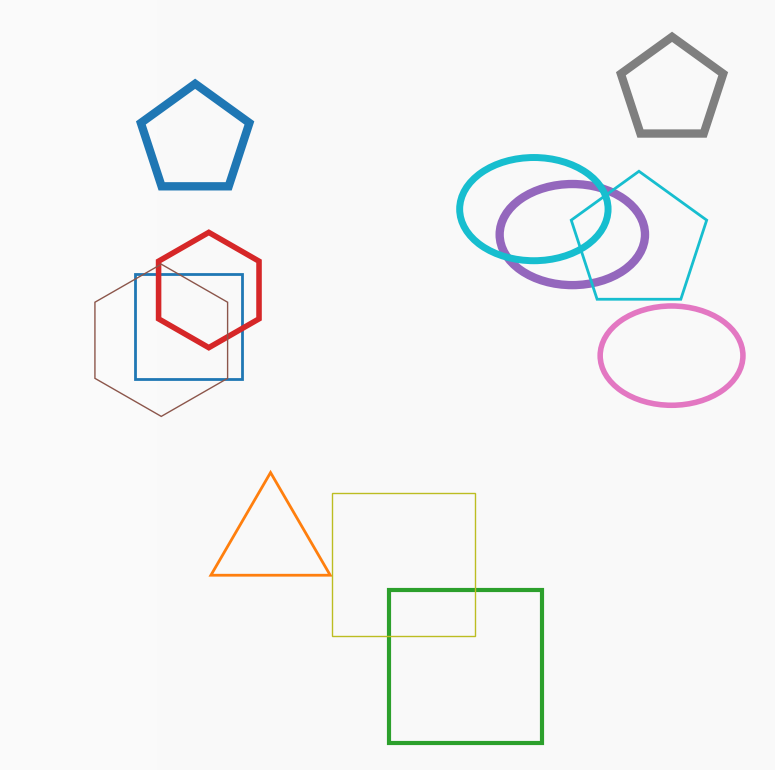[{"shape": "square", "thickness": 1, "radius": 0.34, "center": [0.243, 0.576]}, {"shape": "pentagon", "thickness": 3, "radius": 0.37, "center": [0.252, 0.818]}, {"shape": "triangle", "thickness": 1, "radius": 0.44, "center": [0.349, 0.297]}, {"shape": "square", "thickness": 1.5, "radius": 0.49, "center": [0.601, 0.135]}, {"shape": "hexagon", "thickness": 2, "radius": 0.37, "center": [0.269, 0.623]}, {"shape": "oval", "thickness": 3, "radius": 0.47, "center": [0.738, 0.695]}, {"shape": "hexagon", "thickness": 0.5, "radius": 0.49, "center": [0.208, 0.558]}, {"shape": "oval", "thickness": 2, "radius": 0.46, "center": [0.867, 0.538]}, {"shape": "pentagon", "thickness": 3, "radius": 0.35, "center": [0.867, 0.883]}, {"shape": "square", "thickness": 0.5, "radius": 0.46, "center": [0.52, 0.267]}, {"shape": "oval", "thickness": 2.5, "radius": 0.48, "center": [0.689, 0.728]}, {"shape": "pentagon", "thickness": 1, "radius": 0.46, "center": [0.824, 0.686]}]